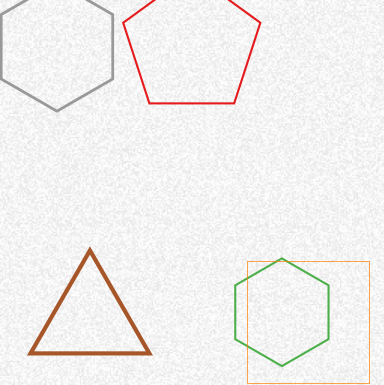[{"shape": "pentagon", "thickness": 1.5, "radius": 0.94, "center": [0.498, 0.883]}, {"shape": "hexagon", "thickness": 1.5, "radius": 0.7, "center": [0.732, 0.189]}, {"shape": "square", "thickness": 0.5, "radius": 0.79, "center": [0.801, 0.165]}, {"shape": "triangle", "thickness": 3, "radius": 0.89, "center": [0.234, 0.171]}, {"shape": "hexagon", "thickness": 2, "radius": 0.84, "center": [0.148, 0.879]}]